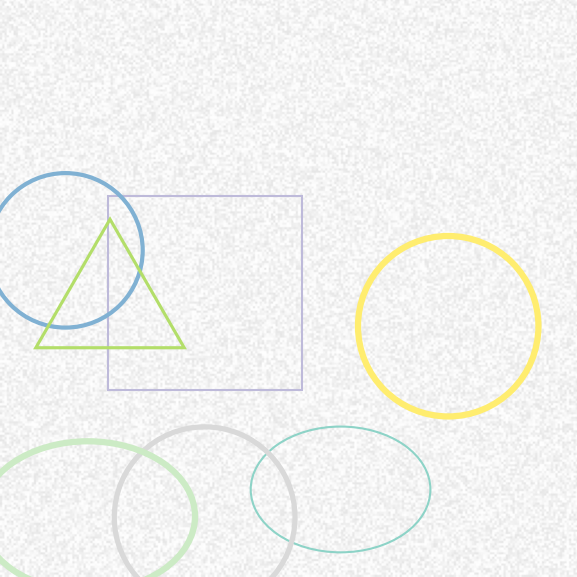[{"shape": "oval", "thickness": 1, "radius": 0.78, "center": [0.59, 0.152]}, {"shape": "square", "thickness": 1, "radius": 0.84, "center": [0.355, 0.491]}, {"shape": "circle", "thickness": 2, "radius": 0.67, "center": [0.113, 0.566]}, {"shape": "triangle", "thickness": 1.5, "radius": 0.74, "center": [0.19, 0.471]}, {"shape": "circle", "thickness": 2.5, "radius": 0.78, "center": [0.354, 0.104]}, {"shape": "oval", "thickness": 3, "radius": 0.93, "center": [0.152, 0.105]}, {"shape": "circle", "thickness": 3, "radius": 0.78, "center": [0.776, 0.434]}]